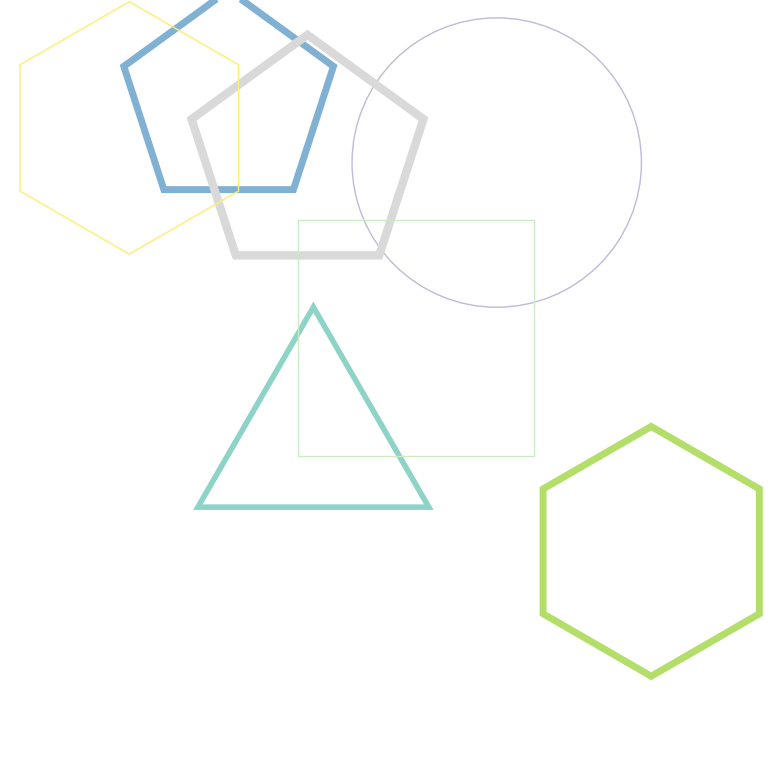[{"shape": "triangle", "thickness": 2, "radius": 0.87, "center": [0.407, 0.428]}, {"shape": "circle", "thickness": 0.5, "radius": 0.94, "center": [0.645, 0.789]}, {"shape": "pentagon", "thickness": 2.5, "radius": 0.72, "center": [0.297, 0.87]}, {"shape": "hexagon", "thickness": 2.5, "radius": 0.81, "center": [0.846, 0.284]}, {"shape": "pentagon", "thickness": 3, "radius": 0.79, "center": [0.399, 0.796]}, {"shape": "square", "thickness": 0.5, "radius": 0.77, "center": [0.54, 0.561]}, {"shape": "hexagon", "thickness": 0.5, "radius": 0.82, "center": [0.168, 0.834]}]